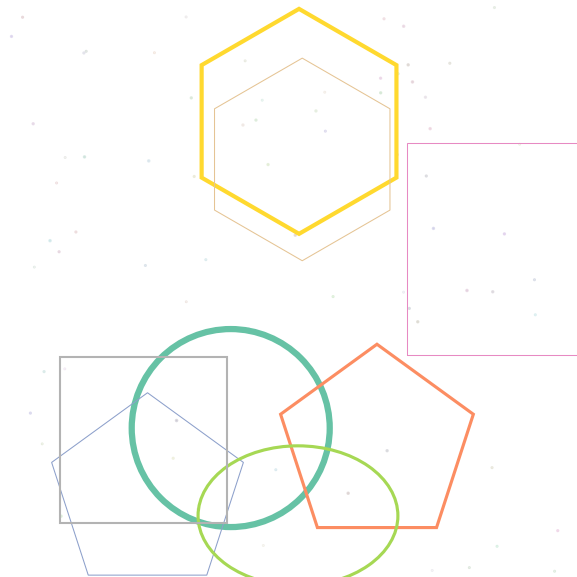[{"shape": "circle", "thickness": 3, "radius": 0.86, "center": [0.4, 0.258]}, {"shape": "pentagon", "thickness": 1.5, "radius": 0.88, "center": [0.653, 0.228]}, {"shape": "pentagon", "thickness": 0.5, "radius": 0.87, "center": [0.255, 0.144]}, {"shape": "square", "thickness": 0.5, "radius": 0.92, "center": [0.888, 0.568]}, {"shape": "oval", "thickness": 1.5, "radius": 0.87, "center": [0.516, 0.106]}, {"shape": "hexagon", "thickness": 2, "radius": 0.97, "center": [0.518, 0.789]}, {"shape": "hexagon", "thickness": 0.5, "radius": 0.88, "center": [0.523, 0.723]}, {"shape": "square", "thickness": 1, "radius": 0.72, "center": [0.248, 0.237]}]